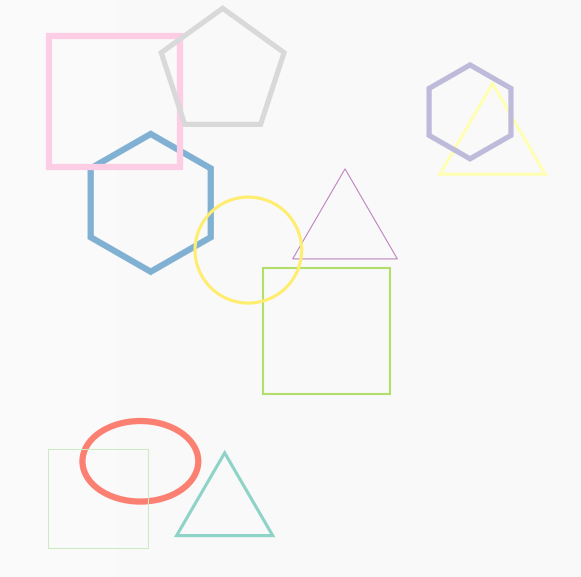[{"shape": "triangle", "thickness": 1.5, "radius": 0.48, "center": [0.387, 0.119]}, {"shape": "triangle", "thickness": 1.5, "radius": 0.52, "center": [0.847, 0.75]}, {"shape": "hexagon", "thickness": 2.5, "radius": 0.41, "center": [0.809, 0.805]}, {"shape": "oval", "thickness": 3, "radius": 0.5, "center": [0.241, 0.2]}, {"shape": "hexagon", "thickness": 3, "radius": 0.6, "center": [0.259, 0.648]}, {"shape": "square", "thickness": 1, "radius": 0.55, "center": [0.562, 0.427]}, {"shape": "square", "thickness": 3, "radius": 0.57, "center": [0.197, 0.824]}, {"shape": "pentagon", "thickness": 2.5, "radius": 0.56, "center": [0.383, 0.874]}, {"shape": "triangle", "thickness": 0.5, "radius": 0.52, "center": [0.594, 0.603]}, {"shape": "square", "thickness": 0.5, "radius": 0.43, "center": [0.169, 0.136]}, {"shape": "circle", "thickness": 1.5, "radius": 0.46, "center": [0.427, 0.566]}]